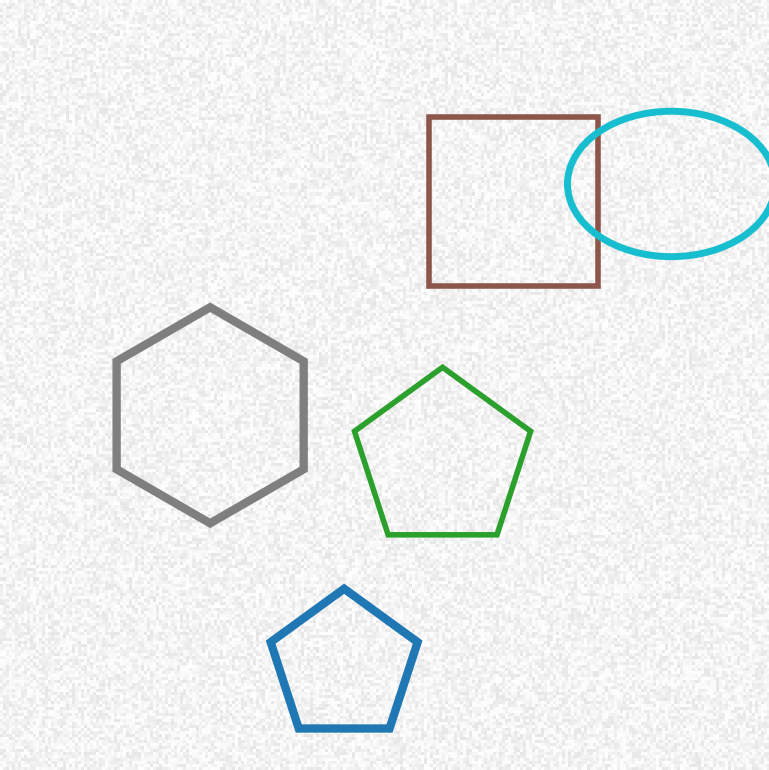[{"shape": "pentagon", "thickness": 3, "radius": 0.5, "center": [0.447, 0.135]}, {"shape": "pentagon", "thickness": 2, "radius": 0.6, "center": [0.575, 0.403]}, {"shape": "square", "thickness": 2, "radius": 0.55, "center": [0.667, 0.738]}, {"shape": "hexagon", "thickness": 3, "radius": 0.7, "center": [0.273, 0.461]}, {"shape": "oval", "thickness": 2.5, "radius": 0.67, "center": [0.872, 0.761]}]